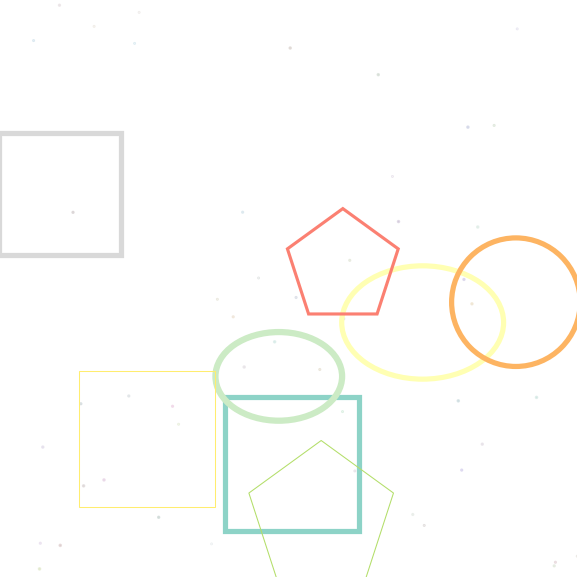[{"shape": "square", "thickness": 2.5, "radius": 0.58, "center": [0.506, 0.196]}, {"shape": "oval", "thickness": 2.5, "radius": 0.7, "center": [0.732, 0.441]}, {"shape": "pentagon", "thickness": 1.5, "radius": 0.5, "center": [0.594, 0.537]}, {"shape": "circle", "thickness": 2.5, "radius": 0.56, "center": [0.893, 0.476]}, {"shape": "pentagon", "thickness": 0.5, "radius": 0.66, "center": [0.556, 0.105]}, {"shape": "square", "thickness": 2.5, "radius": 0.53, "center": [0.104, 0.663]}, {"shape": "oval", "thickness": 3, "radius": 0.55, "center": [0.483, 0.347]}, {"shape": "square", "thickness": 0.5, "radius": 0.59, "center": [0.255, 0.239]}]